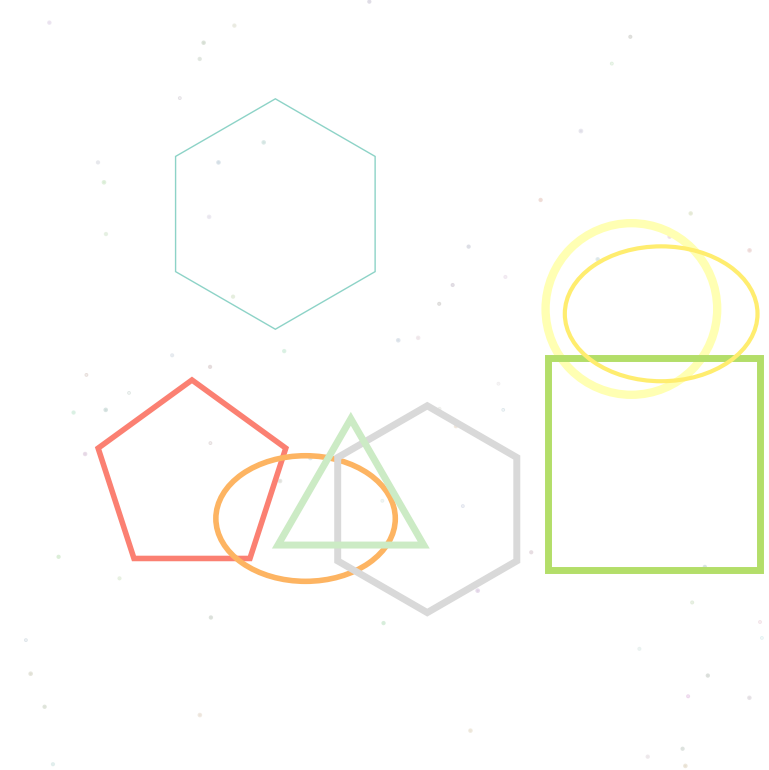[{"shape": "hexagon", "thickness": 0.5, "radius": 0.75, "center": [0.358, 0.722]}, {"shape": "circle", "thickness": 3, "radius": 0.56, "center": [0.82, 0.599]}, {"shape": "pentagon", "thickness": 2, "radius": 0.64, "center": [0.249, 0.378]}, {"shape": "oval", "thickness": 2, "radius": 0.58, "center": [0.397, 0.327]}, {"shape": "square", "thickness": 2.5, "radius": 0.69, "center": [0.849, 0.397]}, {"shape": "hexagon", "thickness": 2.5, "radius": 0.67, "center": [0.555, 0.339]}, {"shape": "triangle", "thickness": 2.5, "radius": 0.55, "center": [0.456, 0.347]}, {"shape": "oval", "thickness": 1.5, "radius": 0.63, "center": [0.859, 0.592]}]